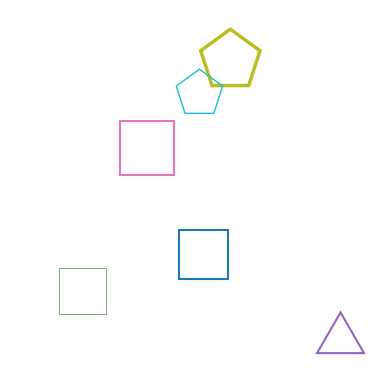[{"shape": "square", "thickness": 1.5, "radius": 0.31, "center": [0.528, 0.338]}, {"shape": "square", "thickness": 0.5, "radius": 0.3, "center": [0.214, 0.244]}, {"shape": "triangle", "thickness": 1.5, "radius": 0.35, "center": [0.884, 0.118]}, {"shape": "square", "thickness": 1.5, "radius": 0.35, "center": [0.381, 0.616]}, {"shape": "pentagon", "thickness": 2.5, "radius": 0.4, "center": [0.598, 0.843]}, {"shape": "pentagon", "thickness": 1, "radius": 0.32, "center": [0.518, 0.757]}]